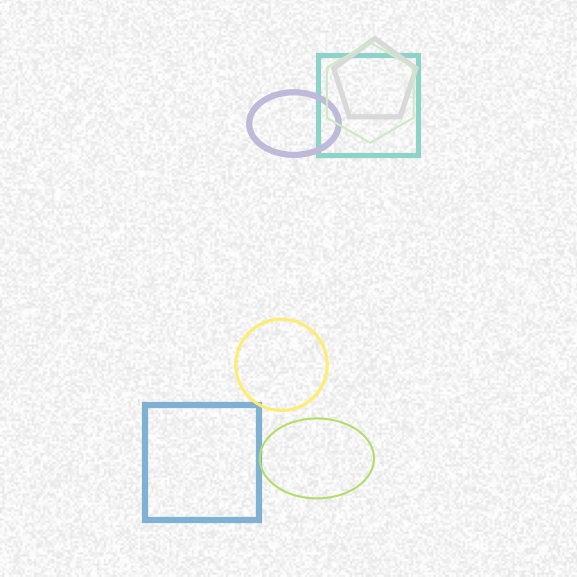[{"shape": "square", "thickness": 2.5, "radius": 0.43, "center": [0.637, 0.817]}, {"shape": "oval", "thickness": 3, "radius": 0.39, "center": [0.509, 0.785]}, {"shape": "square", "thickness": 3, "radius": 0.5, "center": [0.35, 0.198]}, {"shape": "oval", "thickness": 1, "radius": 0.49, "center": [0.549, 0.205]}, {"shape": "pentagon", "thickness": 2.5, "radius": 0.37, "center": [0.649, 0.858]}, {"shape": "hexagon", "thickness": 1, "radius": 0.43, "center": [0.641, 0.839]}, {"shape": "circle", "thickness": 1.5, "radius": 0.4, "center": [0.487, 0.367]}]